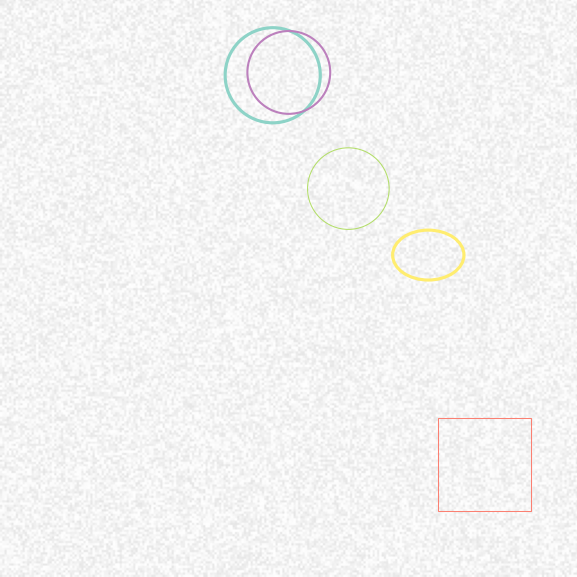[{"shape": "circle", "thickness": 1.5, "radius": 0.41, "center": [0.472, 0.869]}, {"shape": "square", "thickness": 0.5, "radius": 0.4, "center": [0.839, 0.195]}, {"shape": "circle", "thickness": 0.5, "radius": 0.35, "center": [0.603, 0.673]}, {"shape": "circle", "thickness": 1, "radius": 0.36, "center": [0.5, 0.874]}, {"shape": "oval", "thickness": 1.5, "radius": 0.31, "center": [0.742, 0.557]}]